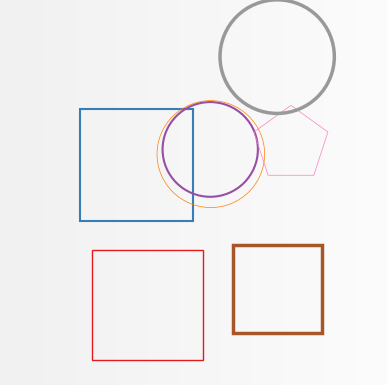[{"shape": "square", "thickness": 1, "radius": 0.71, "center": [0.38, 0.208]}, {"shape": "square", "thickness": 1.5, "radius": 0.73, "center": [0.353, 0.572]}, {"shape": "circle", "thickness": 1.5, "radius": 0.61, "center": [0.543, 0.612]}, {"shape": "circle", "thickness": 0.5, "radius": 0.69, "center": [0.544, 0.6]}, {"shape": "square", "thickness": 2.5, "radius": 0.57, "center": [0.716, 0.25]}, {"shape": "pentagon", "thickness": 0.5, "radius": 0.5, "center": [0.751, 0.626]}, {"shape": "circle", "thickness": 2.5, "radius": 0.74, "center": [0.715, 0.853]}]